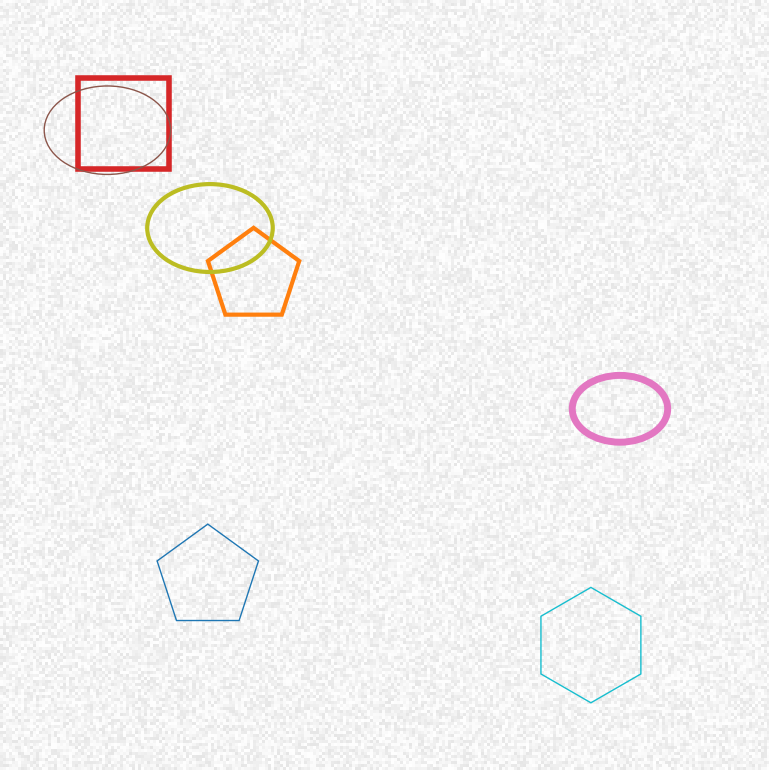[{"shape": "pentagon", "thickness": 0.5, "radius": 0.35, "center": [0.27, 0.25]}, {"shape": "pentagon", "thickness": 1.5, "radius": 0.31, "center": [0.329, 0.642]}, {"shape": "square", "thickness": 2, "radius": 0.29, "center": [0.16, 0.839]}, {"shape": "oval", "thickness": 0.5, "radius": 0.41, "center": [0.139, 0.831]}, {"shape": "oval", "thickness": 2.5, "radius": 0.31, "center": [0.805, 0.469]}, {"shape": "oval", "thickness": 1.5, "radius": 0.41, "center": [0.273, 0.704]}, {"shape": "hexagon", "thickness": 0.5, "radius": 0.37, "center": [0.767, 0.162]}]